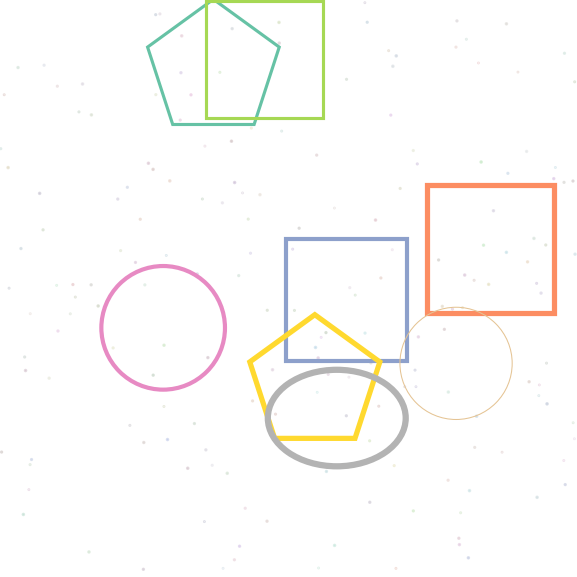[{"shape": "pentagon", "thickness": 1.5, "radius": 0.6, "center": [0.37, 0.881]}, {"shape": "square", "thickness": 2.5, "radius": 0.55, "center": [0.85, 0.568]}, {"shape": "square", "thickness": 2, "radius": 0.53, "center": [0.6, 0.479]}, {"shape": "circle", "thickness": 2, "radius": 0.54, "center": [0.283, 0.431]}, {"shape": "square", "thickness": 1.5, "radius": 0.51, "center": [0.458, 0.896]}, {"shape": "pentagon", "thickness": 2.5, "radius": 0.59, "center": [0.545, 0.336]}, {"shape": "circle", "thickness": 0.5, "radius": 0.49, "center": [0.79, 0.37]}, {"shape": "oval", "thickness": 3, "radius": 0.6, "center": [0.583, 0.275]}]